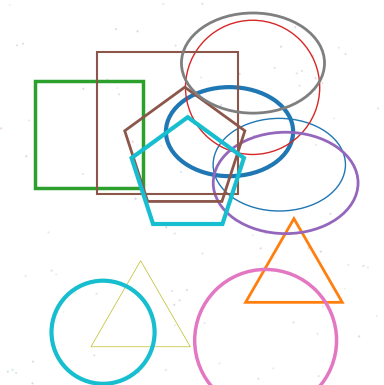[{"shape": "oval", "thickness": 1, "radius": 0.86, "center": [0.725, 0.572]}, {"shape": "oval", "thickness": 3, "radius": 0.83, "center": [0.596, 0.658]}, {"shape": "triangle", "thickness": 2, "radius": 0.72, "center": [0.763, 0.287]}, {"shape": "square", "thickness": 2.5, "radius": 0.7, "center": [0.232, 0.65]}, {"shape": "circle", "thickness": 1, "radius": 0.87, "center": [0.656, 0.773]}, {"shape": "oval", "thickness": 2, "radius": 0.94, "center": [0.742, 0.525]}, {"shape": "square", "thickness": 1.5, "radius": 0.92, "center": [0.434, 0.68]}, {"shape": "pentagon", "thickness": 2, "radius": 0.82, "center": [0.48, 0.61]}, {"shape": "circle", "thickness": 2.5, "radius": 0.92, "center": [0.69, 0.116]}, {"shape": "oval", "thickness": 2, "radius": 0.93, "center": [0.657, 0.836]}, {"shape": "triangle", "thickness": 0.5, "radius": 0.75, "center": [0.365, 0.174]}, {"shape": "pentagon", "thickness": 3, "radius": 0.77, "center": [0.488, 0.542]}, {"shape": "circle", "thickness": 3, "radius": 0.67, "center": [0.268, 0.137]}]